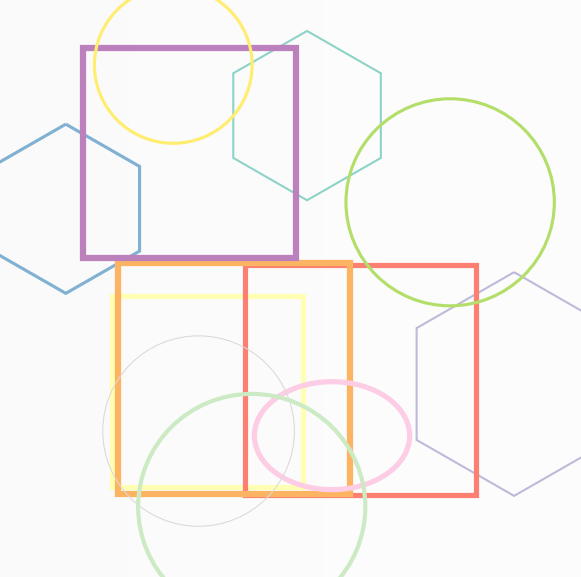[{"shape": "hexagon", "thickness": 1, "radius": 0.73, "center": [0.528, 0.799]}, {"shape": "square", "thickness": 2.5, "radius": 0.82, "center": [0.357, 0.321]}, {"shape": "hexagon", "thickness": 1, "radius": 0.97, "center": [0.885, 0.334]}, {"shape": "square", "thickness": 2.5, "radius": 0.99, "center": [0.62, 0.341]}, {"shape": "hexagon", "thickness": 1.5, "radius": 0.73, "center": [0.113, 0.638]}, {"shape": "square", "thickness": 3, "radius": 1.0, "center": [0.403, 0.344]}, {"shape": "circle", "thickness": 1.5, "radius": 0.9, "center": [0.774, 0.649]}, {"shape": "oval", "thickness": 2.5, "radius": 0.67, "center": [0.571, 0.245]}, {"shape": "circle", "thickness": 0.5, "radius": 0.82, "center": [0.342, 0.253]}, {"shape": "square", "thickness": 3, "radius": 0.91, "center": [0.326, 0.734]}, {"shape": "circle", "thickness": 2, "radius": 0.98, "center": [0.433, 0.122]}, {"shape": "circle", "thickness": 1.5, "radius": 0.68, "center": [0.298, 0.887]}]